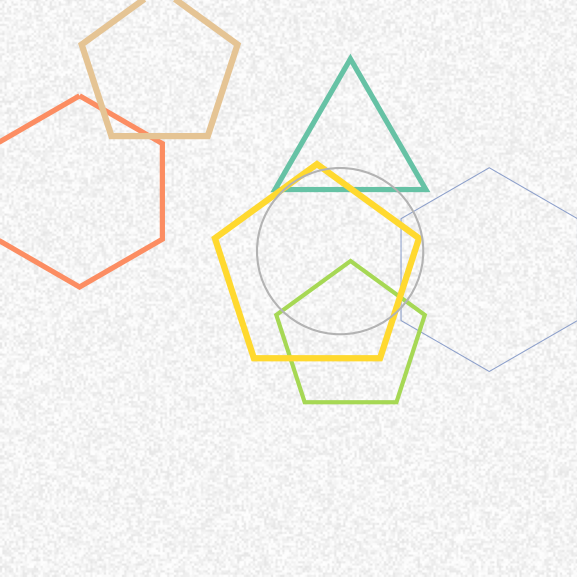[{"shape": "triangle", "thickness": 2.5, "radius": 0.75, "center": [0.607, 0.746]}, {"shape": "hexagon", "thickness": 2.5, "radius": 0.83, "center": [0.138, 0.668]}, {"shape": "hexagon", "thickness": 0.5, "radius": 0.88, "center": [0.847, 0.532]}, {"shape": "pentagon", "thickness": 2, "radius": 0.68, "center": [0.607, 0.412]}, {"shape": "pentagon", "thickness": 3, "radius": 0.93, "center": [0.549, 0.529]}, {"shape": "pentagon", "thickness": 3, "radius": 0.71, "center": [0.276, 0.878]}, {"shape": "circle", "thickness": 1, "radius": 0.72, "center": [0.589, 0.564]}]